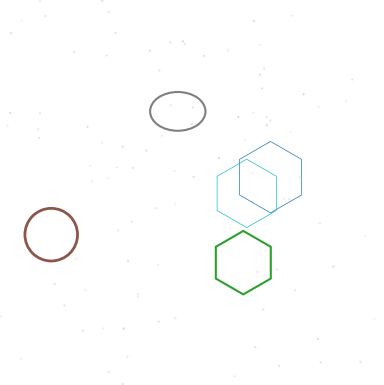[{"shape": "hexagon", "thickness": 0.5, "radius": 0.46, "center": [0.703, 0.54]}, {"shape": "hexagon", "thickness": 1.5, "radius": 0.41, "center": [0.632, 0.318]}, {"shape": "circle", "thickness": 2, "radius": 0.34, "center": [0.133, 0.39]}, {"shape": "oval", "thickness": 1.5, "radius": 0.36, "center": [0.462, 0.711]}, {"shape": "hexagon", "thickness": 0.5, "radius": 0.44, "center": [0.641, 0.498]}]